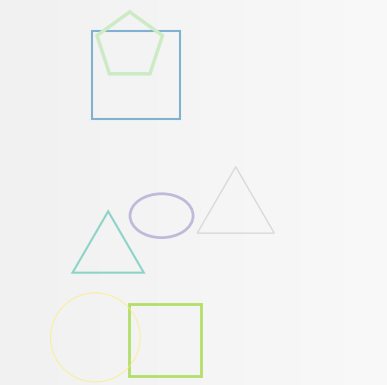[{"shape": "triangle", "thickness": 1.5, "radius": 0.53, "center": [0.279, 0.345]}, {"shape": "oval", "thickness": 2, "radius": 0.41, "center": [0.417, 0.44]}, {"shape": "square", "thickness": 1.5, "radius": 0.57, "center": [0.351, 0.806]}, {"shape": "square", "thickness": 2, "radius": 0.46, "center": [0.426, 0.117]}, {"shape": "triangle", "thickness": 1, "radius": 0.57, "center": [0.608, 0.452]}, {"shape": "pentagon", "thickness": 2.5, "radius": 0.44, "center": [0.335, 0.88]}, {"shape": "circle", "thickness": 0.5, "radius": 0.58, "center": [0.246, 0.124]}]